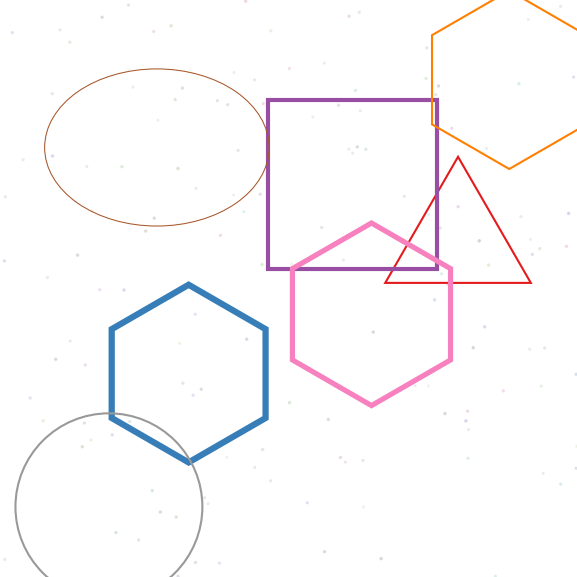[{"shape": "triangle", "thickness": 1, "radius": 0.73, "center": [0.793, 0.582]}, {"shape": "hexagon", "thickness": 3, "radius": 0.77, "center": [0.327, 0.352]}, {"shape": "square", "thickness": 2, "radius": 0.73, "center": [0.611, 0.68]}, {"shape": "hexagon", "thickness": 1, "radius": 0.77, "center": [0.882, 0.861]}, {"shape": "oval", "thickness": 0.5, "radius": 0.97, "center": [0.272, 0.744]}, {"shape": "hexagon", "thickness": 2.5, "radius": 0.79, "center": [0.643, 0.455]}, {"shape": "circle", "thickness": 1, "radius": 0.81, "center": [0.189, 0.122]}]